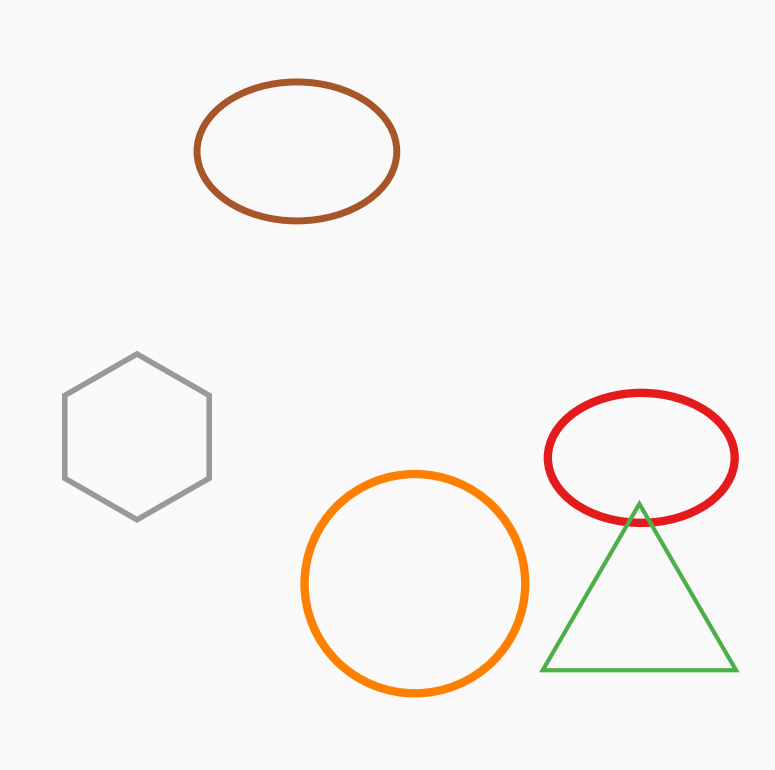[{"shape": "oval", "thickness": 3, "radius": 0.6, "center": [0.827, 0.405]}, {"shape": "triangle", "thickness": 1.5, "radius": 0.72, "center": [0.825, 0.202]}, {"shape": "circle", "thickness": 3, "radius": 0.71, "center": [0.535, 0.242]}, {"shape": "oval", "thickness": 2.5, "radius": 0.64, "center": [0.383, 0.803]}, {"shape": "hexagon", "thickness": 2, "radius": 0.54, "center": [0.177, 0.433]}]